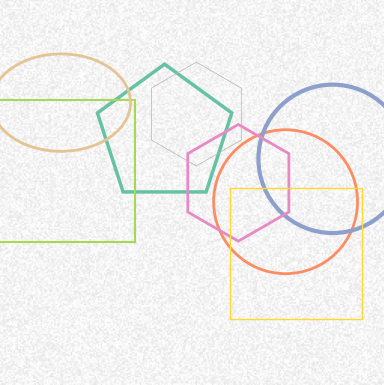[{"shape": "pentagon", "thickness": 2.5, "radius": 0.92, "center": [0.428, 0.65]}, {"shape": "circle", "thickness": 2, "radius": 0.93, "center": [0.742, 0.476]}, {"shape": "circle", "thickness": 3, "radius": 0.96, "center": [0.864, 0.587]}, {"shape": "hexagon", "thickness": 2, "radius": 0.76, "center": [0.619, 0.525]}, {"shape": "square", "thickness": 1.5, "radius": 0.92, "center": [0.166, 0.556]}, {"shape": "square", "thickness": 1, "radius": 0.86, "center": [0.77, 0.342]}, {"shape": "oval", "thickness": 2, "radius": 0.9, "center": [0.158, 0.733]}, {"shape": "hexagon", "thickness": 0.5, "radius": 0.67, "center": [0.51, 0.704]}]